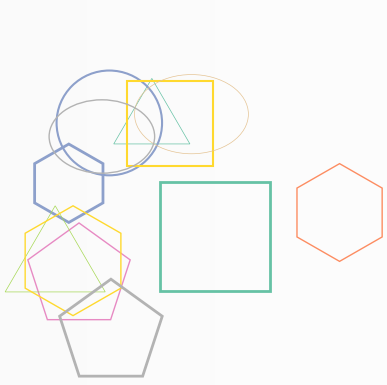[{"shape": "square", "thickness": 2, "radius": 0.71, "center": [0.555, 0.385]}, {"shape": "triangle", "thickness": 0.5, "radius": 0.57, "center": [0.392, 0.683]}, {"shape": "hexagon", "thickness": 1, "radius": 0.63, "center": [0.876, 0.448]}, {"shape": "hexagon", "thickness": 2, "radius": 0.51, "center": [0.178, 0.524]}, {"shape": "circle", "thickness": 1.5, "radius": 0.68, "center": [0.282, 0.681]}, {"shape": "pentagon", "thickness": 1, "radius": 0.69, "center": [0.204, 0.282]}, {"shape": "triangle", "thickness": 0.5, "radius": 0.75, "center": [0.142, 0.316]}, {"shape": "hexagon", "thickness": 1, "radius": 0.71, "center": [0.188, 0.323]}, {"shape": "square", "thickness": 1.5, "radius": 0.55, "center": [0.438, 0.679]}, {"shape": "oval", "thickness": 0.5, "radius": 0.73, "center": [0.494, 0.703]}, {"shape": "pentagon", "thickness": 2, "radius": 0.7, "center": [0.286, 0.136]}, {"shape": "oval", "thickness": 1, "radius": 0.68, "center": [0.263, 0.645]}]